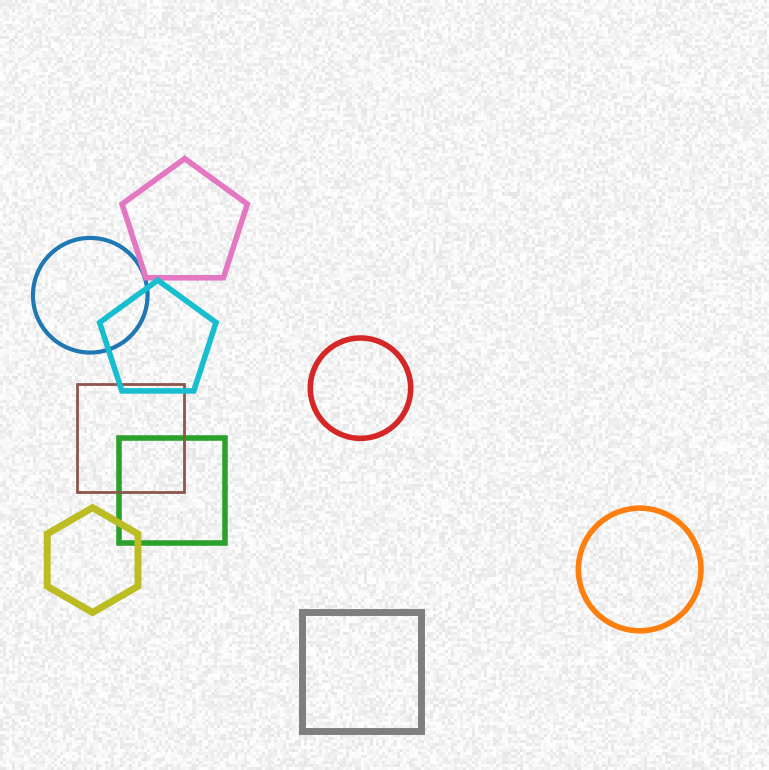[{"shape": "circle", "thickness": 1.5, "radius": 0.37, "center": [0.117, 0.617]}, {"shape": "circle", "thickness": 2, "radius": 0.4, "center": [0.831, 0.26]}, {"shape": "square", "thickness": 2, "radius": 0.34, "center": [0.224, 0.363]}, {"shape": "circle", "thickness": 2, "radius": 0.33, "center": [0.468, 0.496]}, {"shape": "square", "thickness": 1, "radius": 0.35, "center": [0.169, 0.431]}, {"shape": "pentagon", "thickness": 2, "radius": 0.43, "center": [0.24, 0.708]}, {"shape": "square", "thickness": 2.5, "radius": 0.39, "center": [0.469, 0.128]}, {"shape": "hexagon", "thickness": 2.5, "radius": 0.34, "center": [0.12, 0.273]}, {"shape": "pentagon", "thickness": 2, "radius": 0.4, "center": [0.205, 0.557]}]